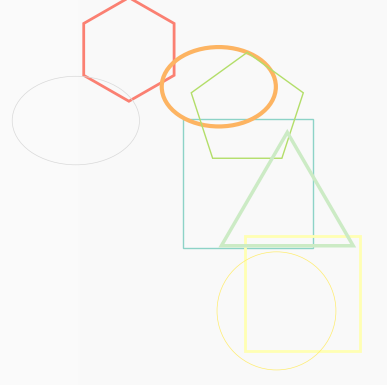[{"shape": "square", "thickness": 1, "radius": 0.84, "center": [0.641, 0.524]}, {"shape": "square", "thickness": 2, "radius": 0.74, "center": [0.781, 0.238]}, {"shape": "hexagon", "thickness": 2, "radius": 0.67, "center": [0.333, 0.872]}, {"shape": "oval", "thickness": 3, "radius": 0.74, "center": [0.565, 0.775]}, {"shape": "pentagon", "thickness": 1, "radius": 0.76, "center": [0.638, 0.712]}, {"shape": "oval", "thickness": 0.5, "radius": 0.82, "center": [0.196, 0.687]}, {"shape": "triangle", "thickness": 2.5, "radius": 0.98, "center": [0.741, 0.46]}, {"shape": "circle", "thickness": 0.5, "radius": 0.77, "center": [0.713, 0.193]}]